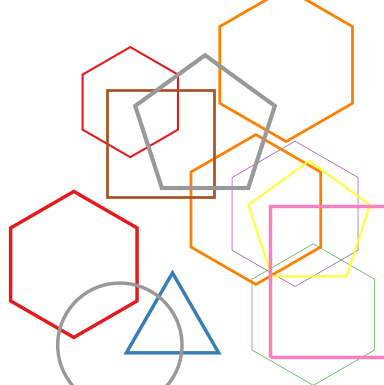[{"shape": "hexagon", "thickness": 1.5, "radius": 0.72, "center": [0.338, 0.735]}, {"shape": "hexagon", "thickness": 2.5, "radius": 0.95, "center": [0.192, 0.313]}, {"shape": "triangle", "thickness": 2.5, "radius": 0.69, "center": [0.448, 0.153]}, {"shape": "hexagon", "thickness": 0.5, "radius": 0.92, "center": [0.814, 0.183]}, {"shape": "hexagon", "thickness": 0.5, "radius": 0.94, "center": [0.766, 0.444]}, {"shape": "hexagon", "thickness": 2, "radius": 0.97, "center": [0.665, 0.456]}, {"shape": "hexagon", "thickness": 2, "radius": 1.0, "center": [0.743, 0.831]}, {"shape": "pentagon", "thickness": 1.5, "radius": 0.83, "center": [0.803, 0.417]}, {"shape": "square", "thickness": 2, "radius": 0.7, "center": [0.418, 0.628]}, {"shape": "square", "thickness": 2.5, "radius": 0.98, "center": [0.898, 0.27]}, {"shape": "pentagon", "thickness": 3, "radius": 0.95, "center": [0.533, 0.666]}, {"shape": "circle", "thickness": 2.5, "radius": 0.81, "center": [0.311, 0.103]}]